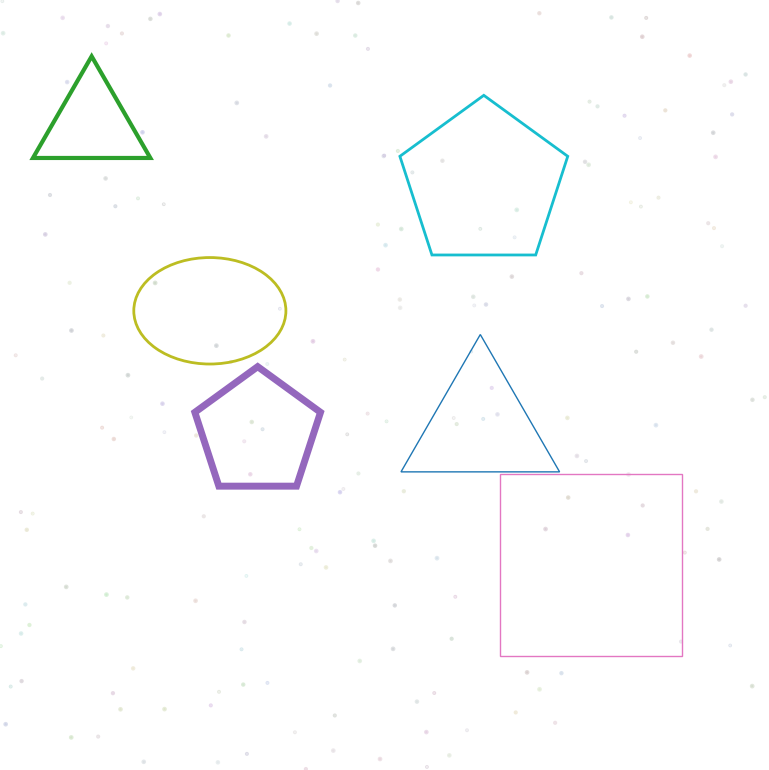[{"shape": "triangle", "thickness": 0.5, "radius": 0.59, "center": [0.624, 0.447]}, {"shape": "triangle", "thickness": 1.5, "radius": 0.44, "center": [0.119, 0.839]}, {"shape": "pentagon", "thickness": 2.5, "radius": 0.43, "center": [0.335, 0.438]}, {"shape": "square", "thickness": 0.5, "radius": 0.59, "center": [0.768, 0.266]}, {"shape": "oval", "thickness": 1, "radius": 0.49, "center": [0.273, 0.596]}, {"shape": "pentagon", "thickness": 1, "radius": 0.57, "center": [0.628, 0.762]}]